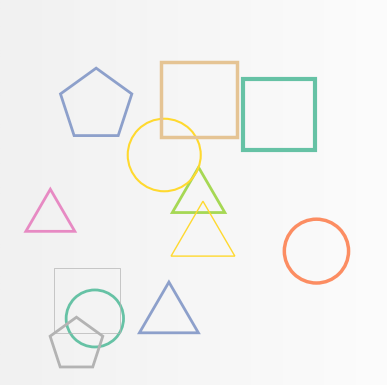[{"shape": "square", "thickness": 3, "radius": 0.46, "center": [0.719, 0.703]}, {"shape": "circle", "thickness": 2, "radius": 0.37, "center": [0.245, 0.173]}, {"shape": "circle", "thickness": 2.5, "radius": 0.41, "center": [0.817, 0.348]}, {"shape": "triangle", "thickness": 2, "radius": 0.44, "center": [0.436, 0.179]}, {"shape": "pentagon", "thickness": 2, "radius": 0.48, "center": [0.248, 0.726]}, {"shape": "triangle", "thickness": 2, "radius": 0.36, "center": [0.13, 0.436]}, {"shape": "triangle", "thickness": 2, "radius": 0.39, "center": [0.512, 0.487]}, {"shape": "triangle", "thickness": 1, "radius": 0.48, "center": [0.524, 0.382]}, {"shape": "circle", "thickness": 1.5, "radius": 0.47, "center": [0.424, 0.597]}, {"shape": "square", "thickness": 2.5, "radius": 0.49, "center": [0.513, 0.742]}, {"shape": "square", "thickness": 0.5, "radius": 0.43, "center": [0.225, 0.219]}, {"shape": "pentagon", "thickness": 2, "radius": 0.36, "center": [0.197, 0.105]}]